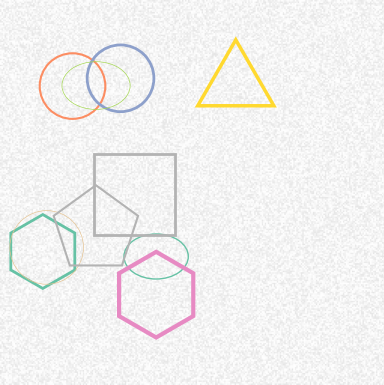[{"shape": "oval", "thickness": 1, "radius": 0.42, "center": [0.406, 0.334]}, {"shape": "hexagon", "thickness": 2, "radius": 0.48, "center": [0.111, 0.347]}, {"shape": "circle", "thickness": 1.5, "radius": 0.43, "center": [0.188, 0.776]}, {"shape": "circle", "thickness": 2, "radius": 0.43, "center": [0.313, 0.797]}, {"shape": "hexagon", "thickness": 3, "radius": 0.56, "center": [0.406, 0.235]}, {"shape": "oval", "thickness": 0.5, "radius": 0.44, "center": [0.249, 0.778]}, {"shape": "triangle", "thickness": 2.5, "radius": 0.57, "center": [0.612, 0.782]}, {"shape": "circle", "thickness": 0.5, "radius": 0.48, "center": [0.121, 0.357]}, {"shape": "pentagon", "thickness": 1.5, "radius": 0.58, "center": [0.249, 0.404]}, {"shape": "square", "thickness": 2, "radius": 0.52, "center": [0.349, 0.494]}]